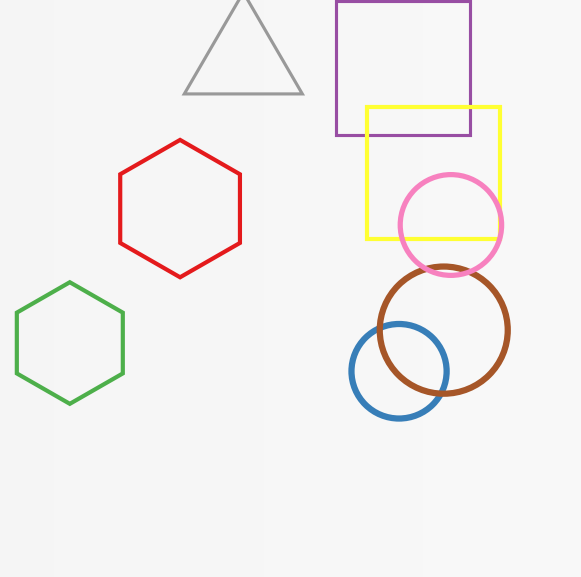[{"shape": "hexagon", "thickness": 2, "radius": 0.59, "center": [0.31, 0.638]}, {"shape": "circle", "thickness": 3, "radius": 0.41, "center": [0.687, 0.356]}, {"shape": "hexagon", "thickness": 2, "radius": 0.53, "center": [0.12, 0.405]}, {"shape": "square", "thickness": 1.5, "radius": 0.58, "center": [0.693, 0.882]}, {"shape": "square", "thickness": 2, "radius": 0.57, "center": [0.746, 0.7]}, {"shape": "circle", "thickness": 3, "radius": 0.55, "center": [0.763, 0.427]}, {"shape": "circle", "thickness": 2.5, "radius": 0.44, "center": [0.776, 0.61]}, {"shape": "triangle", "thickness": 1.5, "radius": 0.59, "center": [0.419, 0.895]}]